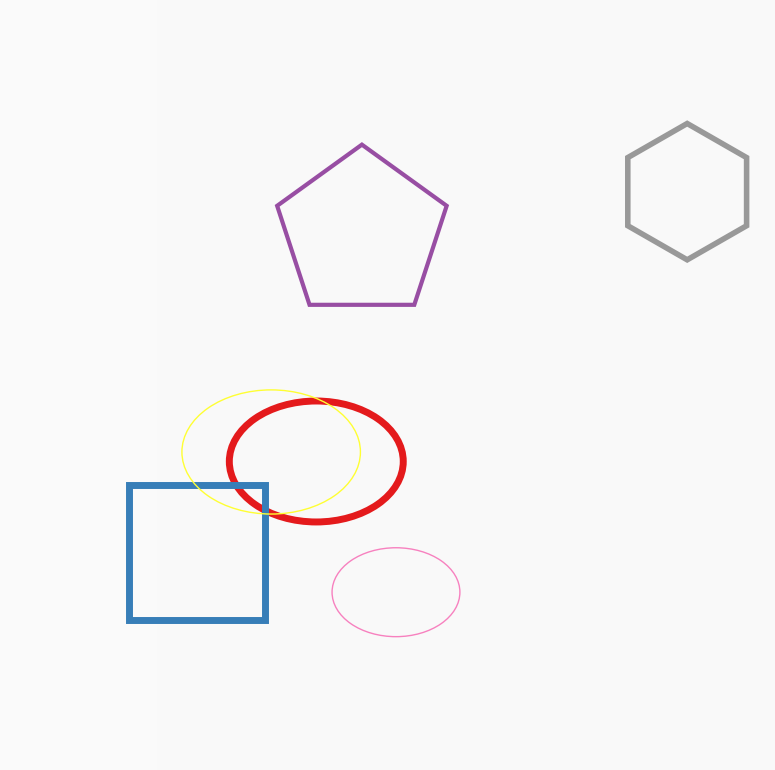[{"shape": "oval", "thickness": 2.5, "radius": 0.56, "center": [0.408, 0.401]}, {"shape": "square", "thickness": 2.5, "radius": 0.44, "center": [0.254, 0.283]}, {"shape": "pentagon", "thickness": 1.5, "radius": 0.57, "center": [0.467, 0.697]}, {"shape": "oval", "thickness": 0.5, "radius": 0.58, "center": [0.35, 0.413]}, {"shape": "oval", "thickness": 0.5, "radius": 0.41, "center": [0.511, 0.231]}, {"shape": "hexagon", "thickness": 2, "radius": 0.44, "center": [0.887, 0.751]}]